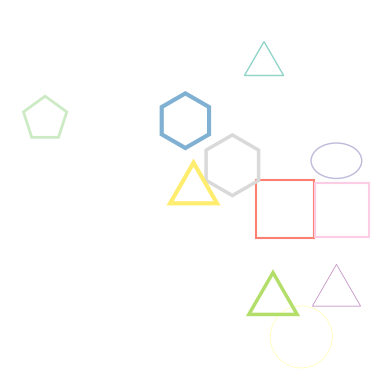[{"shape": "triangle", "thickness": 1, "radius": 0.29, "center": [0.686, 0.833]}, {"shape": "circle", "thickness": 0.5, "radius": 0.4, "center": [0.782, 0.125]}, {"shape": "oval", "thickness": 1, "radius": 0.33, "center": [0.874, 0.583]}, {"shape": "square", "thickness": 1.5, "radius": 0.38, "center": [0.741, 0.456]}, {"shape": "hexagon", "thickness": 3, "radius": 0.35, "center": [0.482, 0.686]}, {"shape": "triangle", "thickness": 2.5, "radius": 0.36, "center": [0.709, 0.22]}, {"shape": "square", "thickness": 1.5, "radius": 0.35, "center": [0.888, 0.454]}, {"shape": "hexagon", "thickness": 2.5, "radius": 0.39, "center": [0.604, 0.571]}, {"shape": "triangle", "thickness": 0.5, "radius": 0.36, "center": [0.874, 0.241]}, {"shape": "pentagon", "thickness": 2, "radius": 0.3, "center": [0.117, 0.691]}, {"shape": "triangle", "thickness": 3, "radius": 0.35, "center": [0.503, 0.507]}]